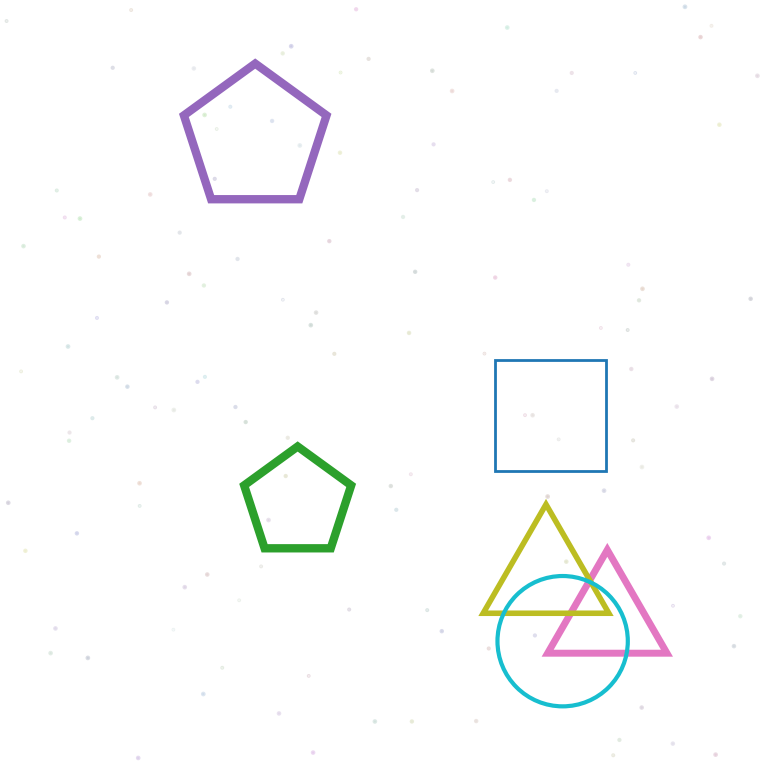[{"shape": "square", "thickness": 1, "radius": 0.36, "center": [0.715, 0.46]}, {"shape": "pentagon", "thickness": 3, "radius": 0.37, "center": [0.387, 0.347]}, {"shape": "pentagon", "thickness": 3, "radius": 0.49, "center": [0.331, 0.82]}, {"shape": "triangle", "thickness": 2.5, "radius": 0.45, "center": [0.789, 0.196]}, {"shape": "triangle", "thickness": 2, "radius": 0.47, "center": [0.709, 0.251]}, {"shape": "circle", "thickness": 1.5, "radius": 0.42, "center": [0.731, 0.167]}]